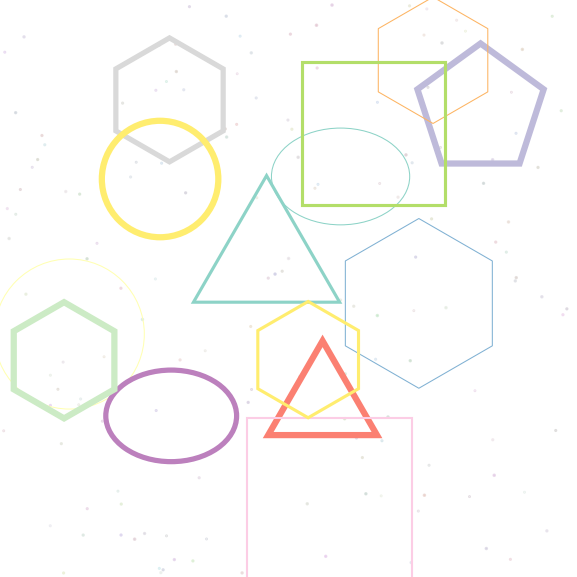[{"shape": "triangle", "thickness": 1.5, "radius": 0.73, "center": [0.462, 0.549]}, {"shape": "oval", "thickness": 0.5, "radius": 0.6, "center": [0.59, 0.694]}, {"shape": "circle", "thickness": 0.5, "radius": 0.65, "center": [0.12, 0.421]}, {"shape": "pentagon", "thickness": 3, "radius": 0.57, "center": [0.832, 0.809]}, {"shape": "triangle", "thickness": 3, "radius": 0.54, "center": [0.559, 0.3]}, {"shape": "hexagon", "thickness": 0.5, "radius": 0.73, "center": [0.725, 0.474]}, {"shape": "hexagon", "thickness": 0.5, "radius": 0.55, "center": [0.75, 0.895]}, {"shape": "square", "thickness": 1.5, "radius": 0.62, "center": [0.647, 0.768]}, {"shape": "square", "thickness": 1, "radius": 0.72, "center": [0.571, 0.132]}, {"shape": "hexagon", "thickness": 2.5, "radius": 0.54, "center": [0.294, 0.826]}, {"shape": "oval", "thickness": 2.5, "radius": 0.57, "center": [0.296, 0.279]}, {"shape": "hexagon", "thickness": 3, "radius": 0.5, "center": [0.111, 0.375]}, {"shape": "circle", "thickness": 3, "radius": 0.5, "center": [0.277, 0.689]}, {"shape": "hexagon", "thickness": 1.5, "radius": 0.5, "center": [0.534, 0.376]}]